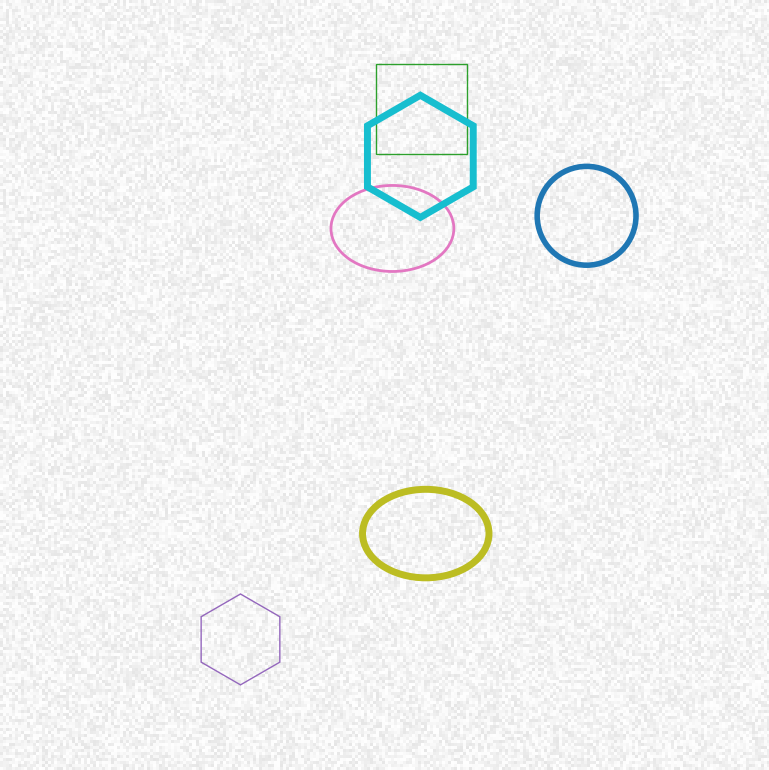[{"shape": "circle", "thickness": 2, "radius": 0.32, "center": [0.762, 0.72]}, {"shape": "square", "thickness": 0.5, "radius": 0.29, "center": [0.547, 0.858]}, {"shape": "hexagon", "thickness": 0.5, "radius": 0.29, "center": [0.312, 0.17]}, {"shape": "oval", "thickness": 1, "radius": 0.4, "center": [0.51, 0.703]}, {"shape": "oval", "thickness": 2.5, "radius": 0.41, "center": [0.553, 0.307]}, {"shape": "hexagon", "thickness": 2.5, "radius": 0.4, "center": [0.546, 0.797]}]